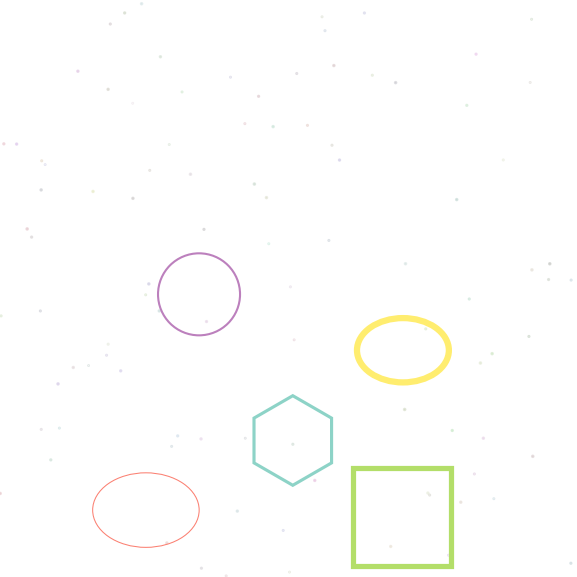[{"shape": "hexagon", "thickness": 1.5, "radius": 0.39, "center": [0.507, 0.236]}, {"shape": "oval", "thickness": 0.5, "radius": 0.46, "center": [0.253, 0.116]}, {"shape": "square", "thickness": 2.5, "radius": 0.42, "center": [0.696, 0.103]}, {"shape": "circle", "thickness": 1, "radius": 0.36, "center": [0.345, 0.489]}, {"shape": "oval", "thickness": 3, "radius": 0.4, "center": [0.698, 0.393]}]